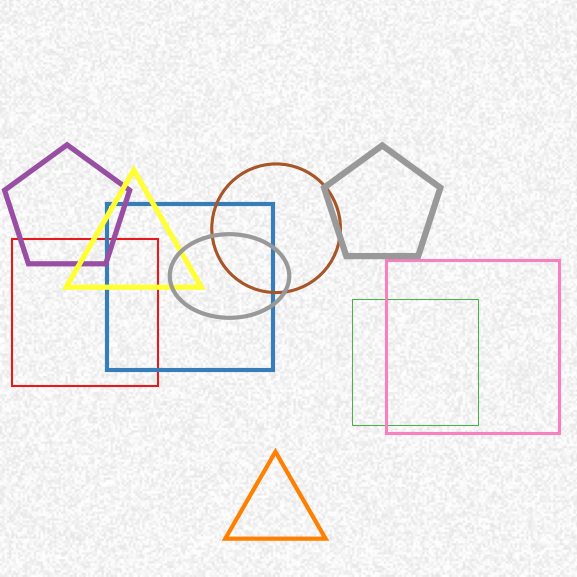[{"shape": "square", "thickness": 1, "radius": 0.63, "center": [0.148, 0.458]}, {"shape": "square", "thickness": 2, "radius": 0.72, "center": [0.329, 0.502]}, {"shape": "square", "thickness": 0.5, "radius": 0.55, "center": [0.719, 0.373]}, {"shape": "pentagon", "thickness": 2.5, "radius": 0.57, "center": [0.116, 0.634]}, {"shape": "triangle", "thickness": 2, "radius": 0.5, "center": [0.477, 0.117]}, {"shape": "triangle", "thickness": 2.5, "radius": 0.68, "center": [0.232, 0.569]}, {"shape": "circle", "thickness": 1.5, "radius": 0.56, "center": [0.478, 0.604]}, {"shape": "square", "thickness": 1.5, "radius": 0.75, "center": [0.818, 0.399]}, {"shape": "pentagon", "thickness": 3, "radius": 0.53, "center": [0.662, 0.641]}, {"shape": "oval", "thickness": 2, "radius": 0.52, "center": [0.397, 0.521]}]